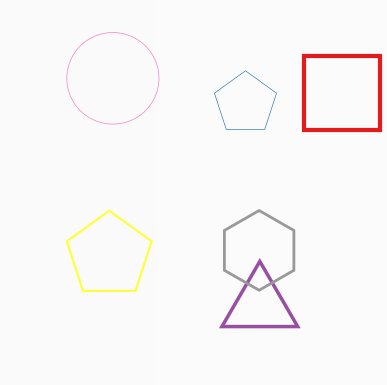[{"shape": "square", "thickness": 3, "radius": 0.49, "center": [0.882, 0.758]}, {"shape": "pentagon", "thickness": 0.5, "radius": 0.42, "center": [0.634, 0.732]}, {"shape": "triangle", "thickness": 2.5, "radius": 0.56, "center": [0.671, 0.208]}, {"shape": "pentagon", "thickness": 1.5, "radius": 0.58, "center": [0.282, 0.338]}, {"shape": "circle", "thickness": 0.5, "radius": 0.59, "center": [0.291, 0.797]}, {"shape": "hexagon", "thickness": 2, "radius": 0.52, "center": [0.669, 0.35]}]